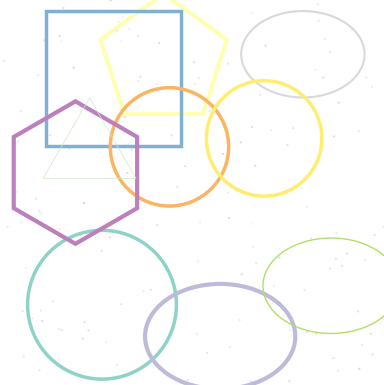[{"shape": "circle", "thickness": 2.5, "radius": 0.97, "center": [0.265, 0.209]}, {"shape": "pentagon", "thickness": 3, "radius": 0.86, "center": [0.425, 0.844]}, {"shape": "oval", "thickness": 3, "radius": 0.98, "center": [0.572, 0.126]}, {"shape": "square", "thickness": 2.5, "radius": 0.88, "center": [0.294, 0.796]}, {"shape": "circle", "thickness": 2.5, "radius": 0.77, "center": [0.44, 0.619]}, {"shape": "oval", "thickness": 1, "radius": 0.89, "center": [0.86, 0.258]}, {"shape": "oval", "thickness": 1.5, "radius": 0.8, "center": [0.787, 0.859]}, {"shape": "hexagon", "thickness": 3, "radius": 0.93, "center": [0.196, 0.552]}, {"shape": "triangle", "thickness": 0.5, "radius": 0.7, "center": [0.233, 0.606]}, {"shape": "circle", "thickness": 2.5, "radius": 0.75, "center": [0.686, 0.641]}]